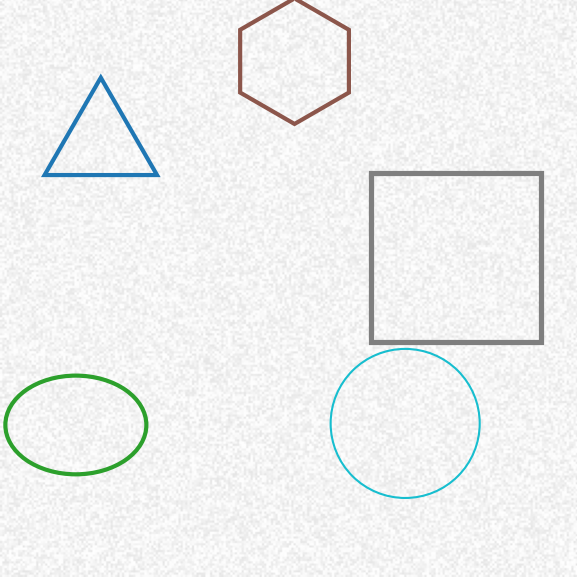[{"shape": "triangle", "thickness": 2, "radius": 0.56, "center": [0.175, 0.752]}, {"shape": "oval", "thickness": 2, "radius": 0.61, "center": [0.131, 0.263]}, {"shape": "hexagon", "thickness": 2, "radius": 0.54, "center": [0.51, 0.893]}, {"shape": "square", "thickness": 2.5, "radius": 0.73, "center": [0.79, 0.554]}, {"shape": "circle", "thickness": 1, "radius": 0.65, "center": [0.702, 0.266]}]